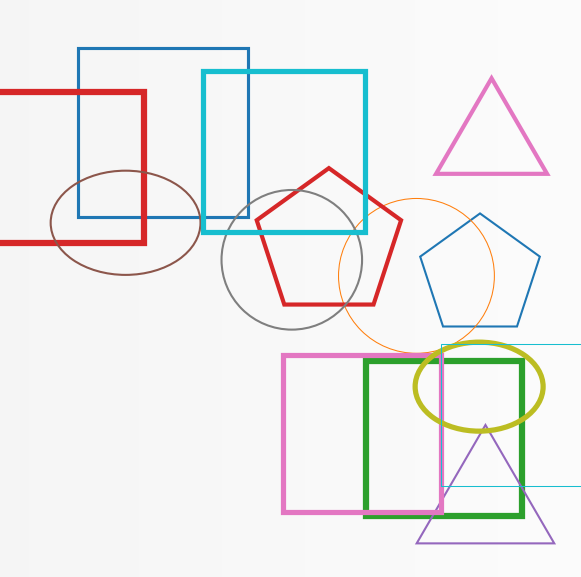[{"shape": "square", "thickness": 1.5, "radius": 0.73, "center": [0.281, 0.769]}, {"shape": "pentagon", "thickness": 1, "radius": 0.54, "center": [0.826, 0.521]}, {"shape": "circle", "thickness": 0.5, "radius": 0.67, "center": [0.716, 0.521]}, {"shape": "square", "thickness": 3, "radius": 0.67, "center": [0.764, 0.241]}, {"shape": "pentagon", "thickness": 2, "radius": 0.65, "center": [0.566, 0.577]}, {"shape": "square", "thickness": 3, "radius": 0.66, "center": [0.117, 0.709]}, {"shape": "triangle", "thickness": 1, "radius": 0.68, "center": [0.835, 0.127]}, {"shape": "oval", "thickness": 1, "radius": 0.64, "center": [0.216, 0.613]}, {"shape": "square", "thickness": 2.5, "radius": 0.68, "center": [0.623, 0.249]}, {"shape": "triangle", "thickness": 2, "radius": 0.55, "center": [0.846, 0.753]}, {"shape": "circle", "thickness": 1, "radius": 0.6, "center": [0.502, 0.549]}, {"shape": "oval", "thickness": 2.5, "radius": 0.55, "center": [0.824, 0.33]}, {"shape": "square", "thickness": 2.5, "radius": 0.7, "center": [0.489, 0.736]}, {"shape": "square", "thickness": 0.5, "radius": 0.61, "center": [0.882, 0.28]}]